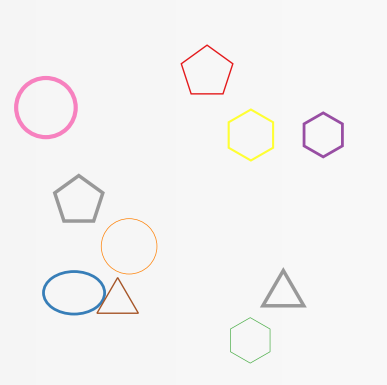[{"shape": "pentagon", "thickness": 1, "radius": 0.35, "center": [0.534, 0.813]}, {"shape": "oval", "thickness": 2, "radius": 0.39, "center": [0.191, 0.239]}, {"shape": "hexagon", "thickness": 0.5, "radius": 0.3, "center": [0.646, 0.116]}, {"shape": "hexagon", "thickness": 2, "radius": 0.29, "center": [0.834, 0.65]}, {"shape": "circle", "thickness": 0.5, "radius": 0.36, "center": [0.333, 0.36]}, {"shape": "hexagon", "thickness": 1.5, "radius": 0.33, "center": [0.647, 0.649]}, {"shape": "triangle", "thickness": 1, "radius": 0.31, "center": [0.304, 0.217]}, {"shape": "circle", "thickness": 3, "radius": 0.38, "center": [0.119, 0.721]}, {"shape": "triangle", "thickness": 2.5, "radius": 0.31, "center": [0.731, 0.236]}, {"shape": "pentagon", "thickness": 2.5, "radius": 0.33, "center": [0.203, 0.479]}]